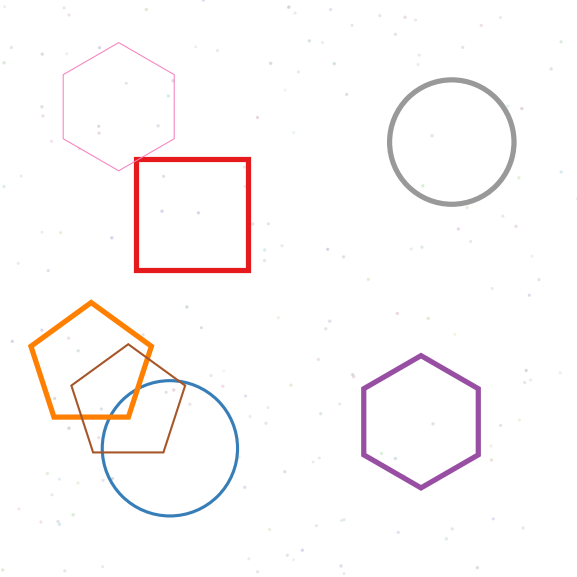[{"shape": "square", "thickness": 2.5, "radius": 0.48, "center": [0.333, 0.628]}, {"shape": "circle", "thickness": 1.5, "radius": 0.59, "center": [0.294, 0.223]}, {"shape": "hexagon", "thickness": 2.5, "radius": 0.57, "center": [0.729, 0.269]}, {"shape": "pentagon", "thickness": 2.5, "radius": 0.55, "center": [0.158, 0.366]}, {"shape": "pentagon", "thickness": 1, "radius": 0.52, "center": [0.222, 0.299]}, {"shape": "hexagon", "thickness": 0.5, "radius": 0.55, "center": [0.206, 0.814]}, {"shape": "circle", "thickness": 2.5, "radius": 0.54, "center": [0.782, 0.753]}]